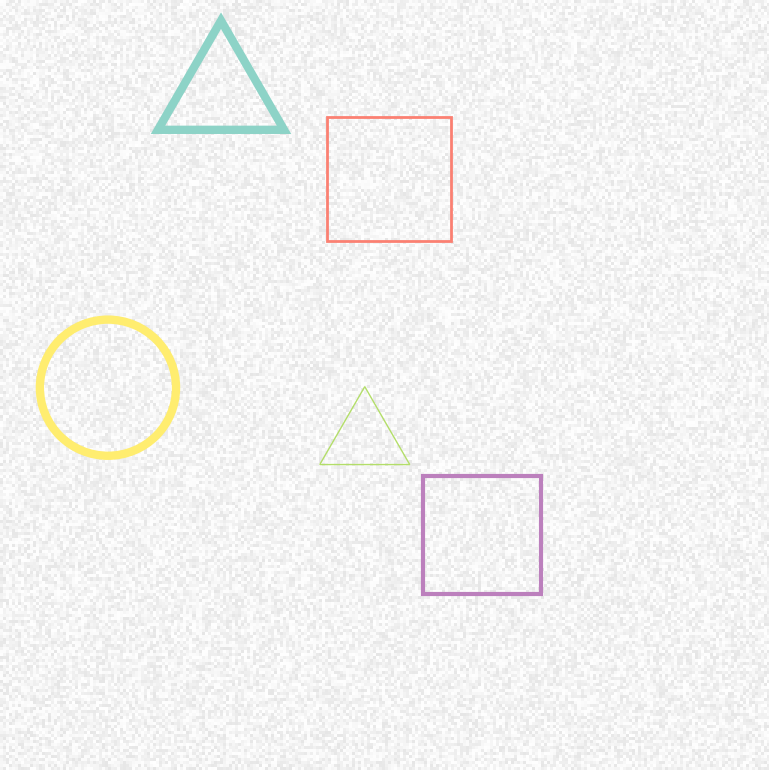[{"shape": "triangle", "thickness": 3, "radius": 0.47, "center": [0.287, 0.879]}, {"shape": "square", "thickness": 1, "radius": 0.4, "center": [0.505, 0.767]}, {"shape": "triangle", "thickness": 0.5, "radius": 0.34, "center": [0.474, 0.43]}, {"shape": "square", "thickness": 1.5, "radius": 0.38, "center": [0.626, 0.306]}, {"shape": "circle", "thickness": 3, "radius": 0.44, "center": [0.14, 0.497]}]